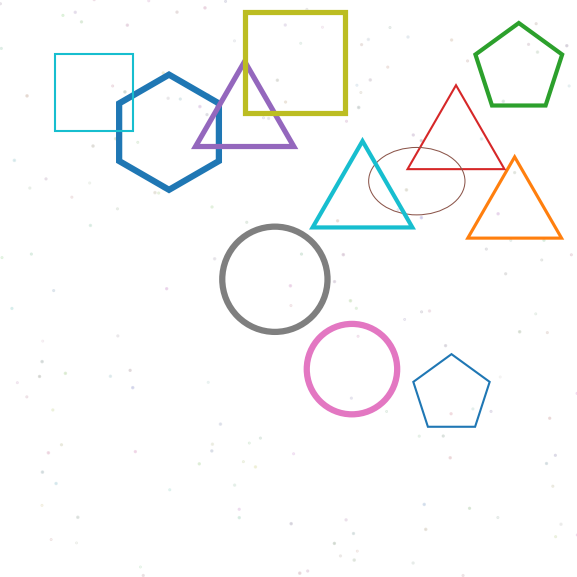[{"shape": "hexagon", "thickness": 3, "radius": 0.5, "center": [0.293, 0.77]}, {"shape": "pentagon", "thickness": 1, "radius": 0.35, "center": [0.782, 0.316]}, {"shape": "triangle", "thickness": 1.5, "radius": 0.47, "center": [0.891, 0.634]}, {"shape": "pentagon", "thickness": 2, "radius": 0.39, "center": [0.898, 0.88]}, {"shape": "triangle", "thickness": 1, "radius": 0.48, "center": [0.79, 0.755]}, {"shape": "triangle", "thickness": 2.5, "radius": 0.49, "center": [0.424, 0.795]}, {"shape": "oval", "thickness": 0.5, "radius": 0.42, "center": [0.722, 0.685]}, {"shape": "circle", "thickness": 3, "radius": 0.39, "center": [0.609, 0.36]}, {"shape": "circle", "thickness": 3, "radius": 0.46, "center": [0.476, 0.516]}, {"shape": "square", "thickness": 2.5, "radius": 0.44, "center": [0.511, 0.891]}, {"shape": "square", "thickness": 1, "radius": 0.33, "center": [0.163, 0.839]}, {"shape": "triangle", "thickness": 2, "radius": 0.5, "center": [0.628, 0.655]}]